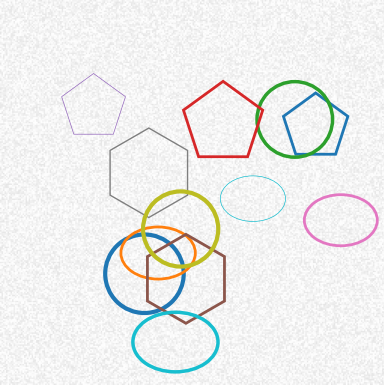[{"shape": "pentagon", "thickness": 2, "radius": 0.44, "center": [0.82, 0.671]}, {"shape": "circle", "thickness": 3, "radius": 0.51, "center": [0.375, 0.289]}, {"shape": "oval", "thickness": 2, "radius": 0.48, "center": [0.411, 0.343]}, {"shape": "circle", "thickness": 2.5, "radius": 0.49, "center": [0.766, 0.69]}, {"shape": "pentagon", "thickness": 2, "radius": 0.54, "center": [0.579, 0.681]}, {"shape": "pentagon", "thickness": 0.5, "radius": 0.44, "center": [0.243, 0.722]}, {"shape": "hexagon", "thickness": 2, "radius": 0.58, "center": [0.483, 0.276]}, {"shape": "oval", "thickness": 2, "radius": 0.47, "center": [0.885, 0.428]}, {"shape": "hexagon", "thickness": 1, "radius": 0.58, "center": [0.387, 0.551]}, {"shape": "circle", "thickness": 3, "radius": 0.49, "center": [0.469, 0.405]}, {"shape": "oval", "thickness": 0.5, "radius": 0.42, "center": [0.657, 0.484]}, {"shape": "oval", "thickness": 2.5, "radius": 0.55, "center": [0.456, 0.112]}]